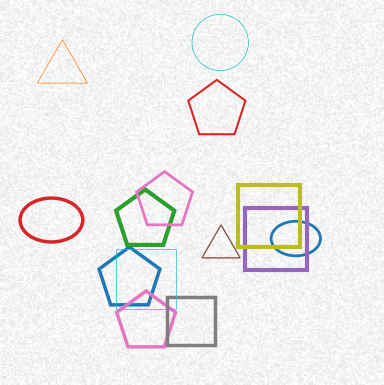[{"shape": "oval", "thickness": 2, "radius": 0.32, "center": [0.768, 0.38]}, {"shape": "pentagon", "thickness": 2.5, "radius": 0.42, "center": [0.336, 0.275]}, {"shape": "triangle", "thickness": 0.5, "radius": 0.38, "center": [0.162, 0.822]}, {"shape": "pentagon", "thickness": 3, "radius": 0.4, "center": [0.377, 0.428]}, {"shape": "pentagon", "thickness": 1.5, "radius": 0.39, "center": [0.563, 0.714]}, {"shape": "oval", "thickness": 2.5, "radius": 0.41, "center": [0.134, 0.429]}, {"shape": "square", "thickness": 3, "radius": 0.4, "center": [0.717, 0.379]}, {"shape": "triangle", "thickness": 1, "radius": 0.29, "center": [0.574, 0.359]}, {"shape": "pentagon", "thickness": 2, "radius": 0.38, "center": [0.427, 0.478]}, {"shape": "pentagon", "thickness": 2.5, "radius": 0.4, "center": [0.38, 0.164]}, {"shape": "square", "thickness": 2.5, "radius": 0.31, "center": [0.497, 0.167]}, {"shape": "square", "thickness": 3, "radius": 0.4, "center": [0.698, 0.439]}, {"shape": "square", "thickness": 0.5, "radius": 0.39, "center": [0.378, 0.276]}, {"shape": "circle", "thickness": 0.5, "radius": 0.37, "center": [0.572, 0.89]}]